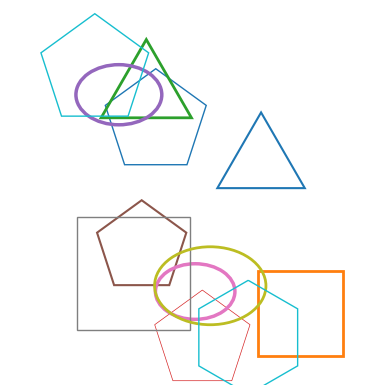[{"shape": "pentagon", "thickness": 1, "radius": 0.69, "center": [0.405, 0.684]}, {"shape": "triangle", "thickness": 1.5, "radius": 0.66, "center": [0.678, 0.577]}, {"shape": "square", "thickness": 2, "radius": 0.55, "center": [0.78, 0.187]}, {"shape": "triangle", "thickness": 2, "radius": 0.68, "center": [0.38, 0.762]}, {"shape": "pentagon", "thickness": 0.5, "radius": 0.65, "center": [0.526, 0.116]}, {"shape": "oval", "thickness": 2.5, "radius": 0.56, "center": [0.309, 0.754]}, {"shape": "pentagon", "thickness": 1.5, "radius": 0.61, "center": [0.368, 0.358]}, {"shape": "oval", "thickness": 2.5, "radius": 0.52, "center": [0.507, 0.243]}, {"shape": "square", "thickness": 1, "radius": 0.74, "center": [0.347, 0.29]}, {"shape": "oval", "thickness": 2, "radius": 0.72, "center": [0.546, 0.258]}, {"shape": "pentagon", "thickness": 1, "radius": 0.74, "center": [0.246, 0.817]}, {"shape": "hexagon", "thickness": 1, "radius": 0.74, "center": [0.645, 0.124]}]